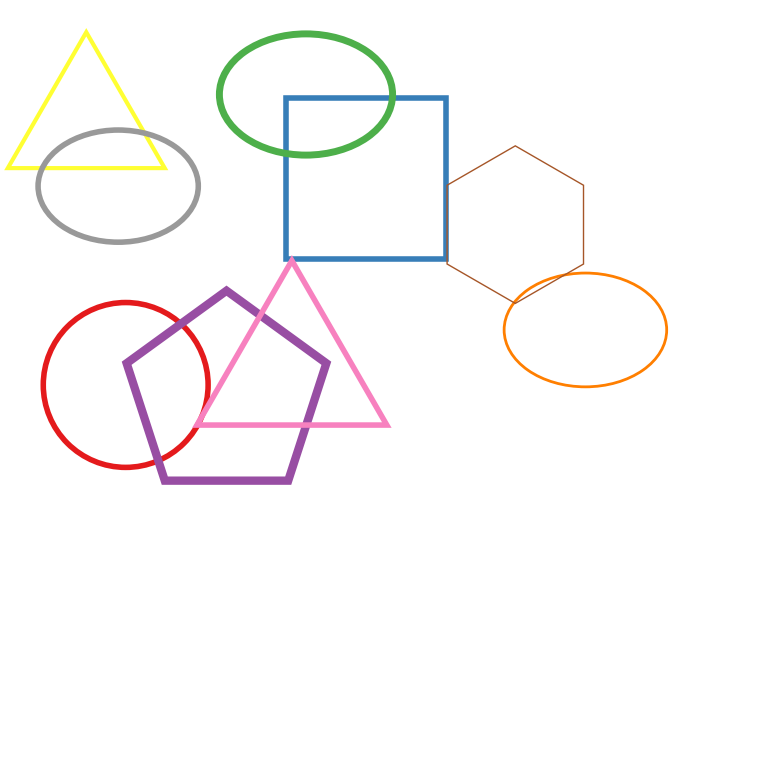[{"shape": "circle", "thickness": 2, "radius": 0.54, "center": [0.163, 0.5]}, {"shape": "square", "thickness": 2, "radius": 0.52, "center": [0.475, 0.768]}, {"shape": "oval", "thickness": 2.5, "radius": 0.56, "center": [0.397, 0.877]}, {"shape": "pentagon", "thickness": 3, "radius": 0.68, "center": [0.294, 0.486]}, {"shape": "oval", "thickness": 1, "radius": 0.53, "center": [0.76, 0.572]}, {"shape": "triangle", "thickness": 1.5, "radius": 0.59, "center": [0.112, 0.84]}, {"shape": "hexagon", "thickness": 0.5, "radius": 0.51, "center": [0.669, 0.708]}, {"shape": "triangle", "thickness": 2, "radius": 0.71, "center": [0.379, 0.519]}, {"shape": "oval", "thickness": 2, "radius": 0.52, "center": [0.153, 0.758]}]